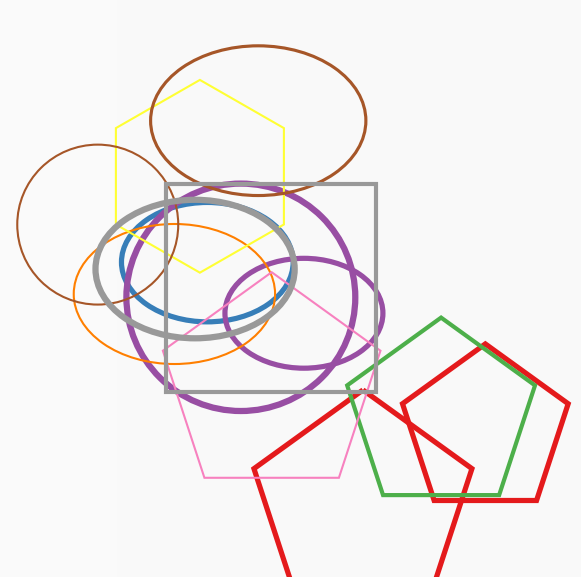[{"shape": "pentagon", "thickness": 2.5, "radius": 0.75, "center": [0.835, 0.254]}, {"shape": "pentagon", "thickness": 2.5, "radius": 0.99, "center": [0.624, 0.127]}, {"shape": "oval", "thickness": 2.5, "radius": 0.74, "center": [0.357, 0.545]}, {"shape": "pentagon", "thickness": 2, "radius": 0.85, "center": [0.759, 0.279]}, {"shape": "circle", "thickness": 3, "radius": 0.98, "center": [0.414, 0.484]}, {"shape": "oval", "thickness": 2.5, "radius": 0.68, "center": [0.523, 0.457]}, {"shape": "oval", "thickness": 1, "radius": 0.87, "center": [0.3, 0.49]}, {"shape": "hexagon", "thickness": 1, "radius": 0.83, "center": [0.344, 0.694]}, {"shape": "circle", "thickness": 1, "radius": 0.69, "center": [0.168, 0.61]}, {"shape": "oval", "thickness": 1.5, "radius": 0.93, "center": [0.444, 0.79]}, {"shape": "pentagon", "thickness": 1, "radius": 0.98, "center": [0.467, 0.331]}, {"shape": "oval", "thickness": 3, "radius": 0.86, "center": [0.336, 0.533]}, {"shape": "square", "thickness": 2, "radius": 0.9, "center": [0.466, 0.501]}]